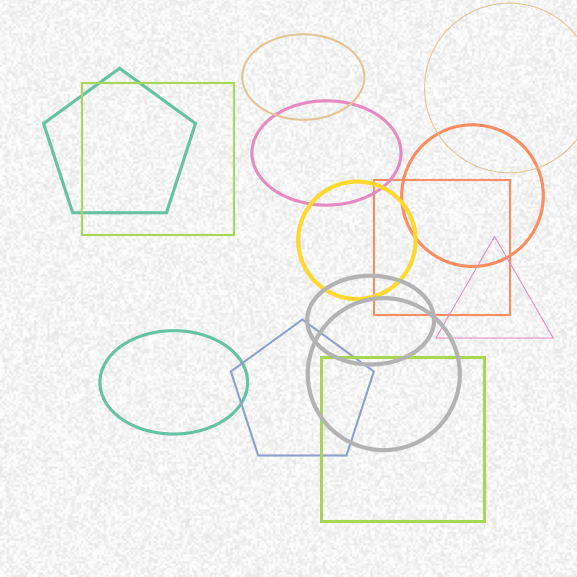[{"shape": "oval", "thickness": 1.5, "radius": 0.64, "center": [0.301, 0.337]}, {"shape": "pentagon", "thickness": 1.5, "radius": 0.69, "center": [0.207, 0.743]}, {"shape": "circle", "thickness": 1.5, "radius": 0.61, "center": [0.818, 0.66]}, {"shape": "square", "thickness": 1, "radius": 0.59, "center": [0.765, 0.57]}, {"shape": "pentagon", "thickness": 1, "radius": 0.65, "center": [0.524, 0.316]}, {"shape": "triangle", "thickness": 0.5, "radius": 0.59, "center": [0.856, 0.472]}, {"shape": "oval", "thickness": 1.5, "radius": 0.65, "center": [0.565, 0.734]}, {"shape": "square", "thickness": 1, "radius": 0.66, "center": [0.274, 0.724]}, {"shape": "square", "thickness": 1.5, "radius": 0.71, "center": [0.697, 0.239]}, {"shape": "circle", "thickness": 2, "radius": 0.51, "center": [0.618, 0.583]}, {"shape": "circle", "thickness": 0.5, "radius": 0.73, "center": [0.882, 0.847]}, {"shape": "oval", "thickness": 1, "radius": 0.53, "center": [0.525, 0.866]}, {"shape": "oval", "thickness": 2, "radius": 0.55, "center": [0.642, 0.445]}, {"shape": "circle", "thickness": 2, "radius": 0.66, "center": [0.665, 0.351]}]